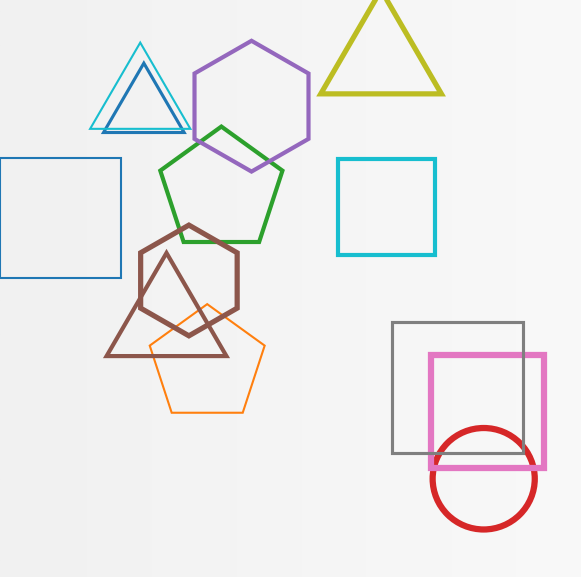[{"shape": "triangle", "thickness": 1.5, "radius": 0.4, "center": [0.247, 0.81]}, {"shape": "square", "thickness": 1, "radius": 0.52, "center": [0.104, 0.621]}, {"shape": "pentagon", "thickness": 1, "radius": 0.52, "center": [0.356, 0.369]}, {"shape": "pentagon", "thickness": 2, "radius": 0.55, "center": [0.381, 0.669]}, {"shape": "circle", "thickness": 3, "radius": 0.44, "center": [0.832, 0.17]}, {"shape": "hexagon", "thickness": 2, "radius": 0.57, "center": [0.433, 0.815]}, {"shape": "triangle", "thickness": 2, "radius": 0.6, "center": [0.286, 0.442]}, {"shape": "hexagon", "thickness": 2.5, "radius": 0.48, "center": [0.325, 0.513]}, {"shape": "square", "thickness": 3, "radius": 0.49, "center": [0.839, 0.286]}, {"shape": "square", "thickness": 1.5, "radius": 0.57, "center": [0.787, 0.328]}, {"shape": "triangle", "thickness": 2.5, "radius": 0.6, "center": [0.656, 0.897]}, {"shape": "square", "thickness": 2, "radius": 0.42, "center": [0.665, 0.641]}, {"shape": "triangle", "thickness": 1, "radius": 0.5, "center": [0.241, 0.826]}]